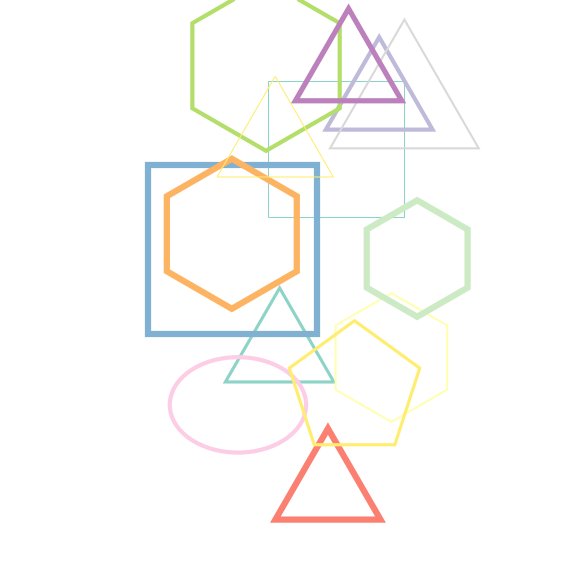[{"shape": "square", "thickness": 0.5, "radius": 0.59, "center": [0.581, 0.742]}, {"shape": "triangle", "thickness": 1.5, "radius": 0.54, "center": [0.484, 0.392]}, {"shape": "hexagon", "thickness": 1, "radius": 0.56, "center": [0.678, 0.38]}, {"shape": "triangle", "thickness": 2, "radius": 0.53, "center": [0.657, 0.828]}, {"shape": "triangle", "thickness": 3, "radius": 0.53, "center": [0.568, 0.152]}, {"shape": "square", "thickness": 3, "radius": 0.73, "center": [0.403, 0.567]}, {"shape": "hexagon", "thickness": 3, "radius": 0.65, "center": [0.401, 0.594]}, {"shape": "hexagon", "thickness": 2, "radius": 0.74, "center": [0.461, 0.885]}, {"shape": "oval", "thickness": 2, "radius": 0.59, "center": [0.412, 0.298]}, {"shape": "triangle", "thickness": 1, "radius": 0.74, "center": [0.7, 0.817]}, {"shape": "triangle", "thickness": 2.5, "radius": 0.53, "center": [0.604, 0.878]}, {"shape": "hexagon", "thickness": 3, "radius": 0.5, "center": [0.722, 0.551]}, {"shape": "triangle", "thickness": 0.5, "radius": 0.58, "center": [0.477, 0.751]}, {"shape": "pentagon", "thickness": 1.5, "radius": 0.59, "center": [0.614, 0.325]}]